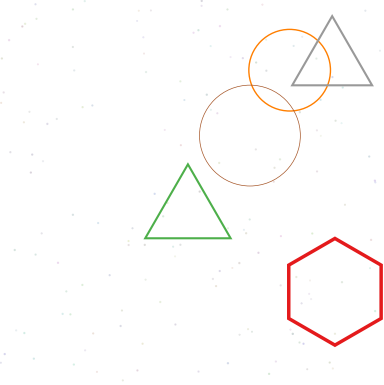[{"shape": "hexagon", "thickness": 2.5, "radius": 0.69, "center": [0.87, 0.242]}, {"shape": "triangle", "thickness": 1.5, "radius": 0.64, "center": [0.488, 0.445]}, {"shape": "circle", "thickness": 1, "radius": 0.53, "center": [0.752, 0.818]}, {"shape": "circle", "thickness": 0.5, "radius": 0.65, "center": [0.649, 0.648]}, {"shape": "triangle", "thickness": 1.5, "radius": 0.6, "center": [0.863, 0.838]}]